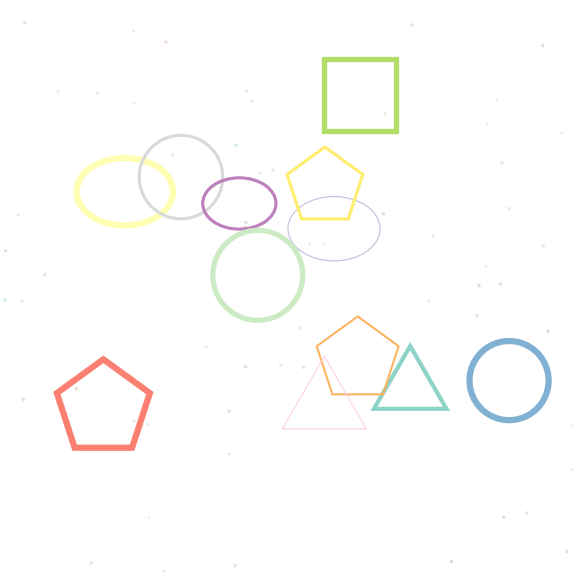[{"shape": "triangle", "thickness": 2, "radius": 0.36, "center": [0.71, 0.327]}, {"shape": "oval", "thickness": 3, "radius": 0.42, "center": [0.216, 0.667]}, {"shape": "oval", "thickness": 0.5, "radius": 0.4, "center": [0.578, 0.603]}, {"shape": "pentagon", "thickness": 3, "radius": 0.42, "center": [0.179, 0.292]}, {"shape": "circle", "thickness": 3, "radius": 0.34, "center": [0.881, 0.34]}, {"shape": "pentagon", "thickness": 1, "radius": 0.37, "center": [0.619, 0.377]}, {"shape": "square", "thickness": 2.5, "radius": 0.31, "center": [0.624, 0.835]}, {"shape": "triangle", "thickness": 0.5, "radius": 0.42, "center": [0.562, 0.298]}, {"shape": "circle", "thickness": 1.5, "radius": 0.36, "center": [0.313, 0.693]}, {"shape": "oval", "thickness": 1.5, "radius": 0.32, "center": [0.414, 0.647]}, {"shape": "circle", "thickness": 2.5, "radius": 0.39, "center": [0.446, 0.522]}, {"shape": "pentagon", "thickness": 1.5, "radius": 0.34, "center": [0.563, 0.676]}]